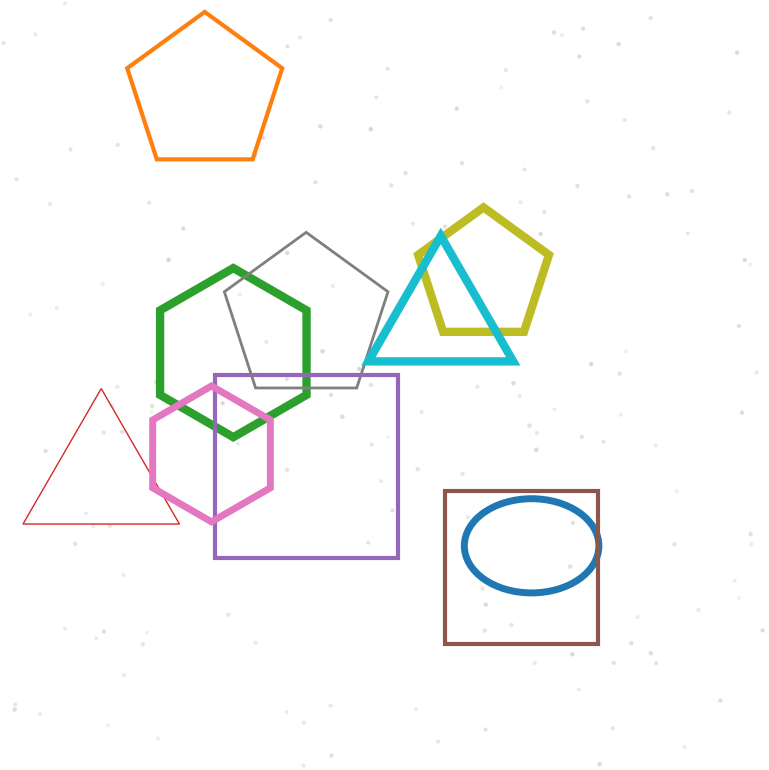[{"shape": "oval", "thickness": 2.5, "radius": 0.44, "center": [0.69, 0.291]}, {"shape": "pentagon", "thickness": 1.5, "radius": 0.53, "center": [0.266, 0.879]}, {"shape": "hexagon", "thickness": 3, "radius": 0.55, "center": [0.303, 0.542]}, {"shape": "triangle", "thickness": 0.5, "radius": 0.59, "center": [0.131, 0.378]}, {"shape": "square", "thickness": 1.5, "radius": 0.59, "center": [0.398, 0.394]}, {"shape": "square", "thickness": 1.5, "radius": 0.5, "center": [0.677, 0.263]}, {"shape": "hexagon", "thickness": 2.5, "radius": 0.44, "center": [0.275, 0.411]}, {"shape": "pentagon", "thickness": 1, "radius": 0.56, "center": [0.398, 0.587]}, {"shape": "pentagon", "thickness": 3, "radius": 0.45, "center": [0.628, 0.641]}, {"shape": "triangle", "thickness": 3, "radius": 0.54, "center": [0.572, 0.585]}]